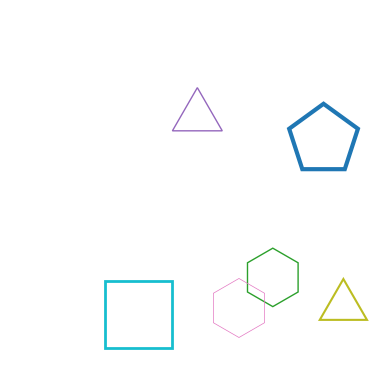[{"shape": "pentagon", "thickness": 3, "radius": 0.47, "center": [0.84, 0.637]}, {"shape": "hexagon", "thickness": 1, "radius": 0.38, "center": [0.709, 0.28]}, {"shape": "triangle", "thickness": 1, "radius": 0.37, "center": [0.513, 0.698]}, {"shape": "hexagon", "thickness": 0.5, "radius": 0.38, "center": [0.621, 0.2]}, {"shape": "triangle", "thickness": 1.5, "radius": 0.35, "center": [0.892, 0.205]}, {"shape": "square", "thickness": 2, "radius": 0.44, "center": [0.361, 0.182]}]